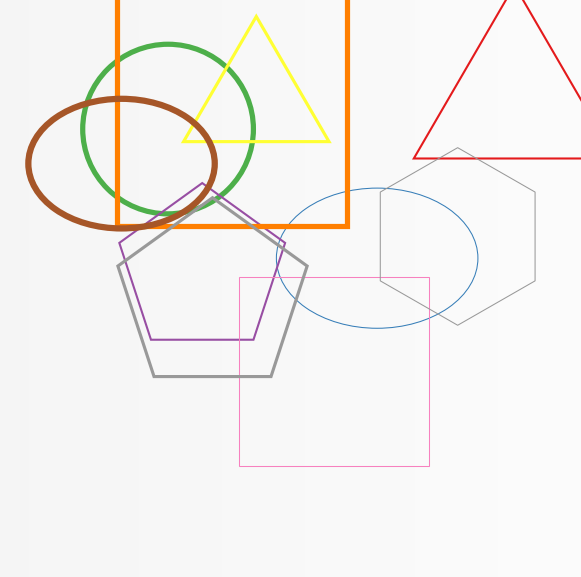[{"shape": "triangle", "thickness": 1, "radius": 1.0, "center": [0.885, 0.825]}, {"shape": "oval", "thickness": 0.5, "radius": 0.87, "center": [0.649, 0.552]}, {"shape": "circle", "thickness": 2.5, "radius": 0.73, "center": [0.289, 0.776]}, {"shape": "pentagon", "thickness": 1, "radius": 0.75, "center": [0.348, 0.532]}, {"shape": "square", "thickness": 2.5, "radius": 0.99, "center": [0.399, 0.806]}, {"shape": "triangle", "thickness": 1.5, "radius": 0.72, "center": [0.441, 0.826]}, {"shape": "oval", "thickness": 3, "radius": 0.8, "center": [0.209, 0.716]}, {"shape": "square", "thickness": 0.5, "radius": 0.82, "center": [0.574, 0.355]}, {"shape": "hexagon", "thickness": 0.5, "radius": 0.77, "center": [0.787, 0.59]}, {"shape": "pentagon", "thickness": 1.5, "radius": 0.86, "center": [0.366, 0.486]}]